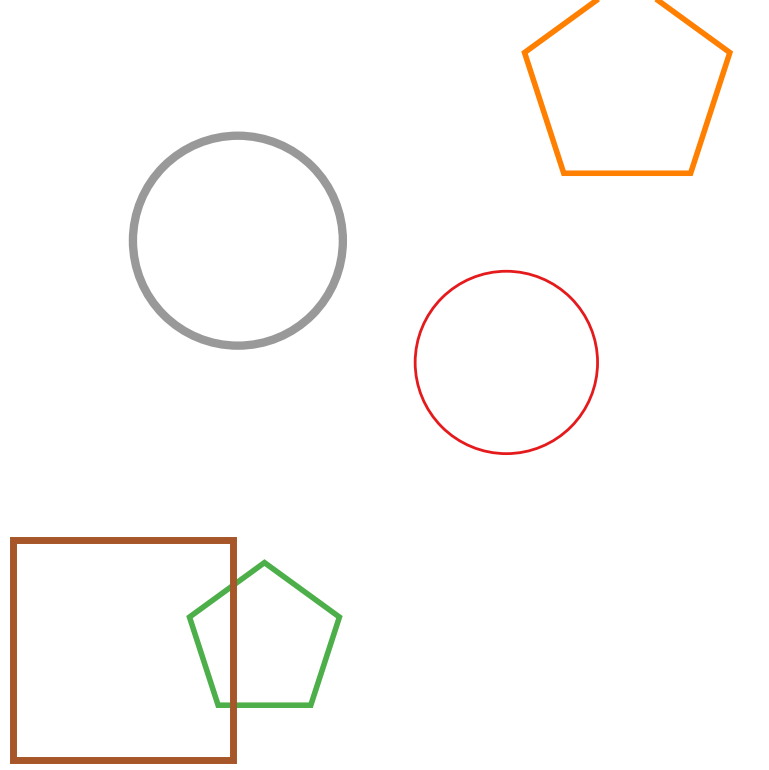[{"shape": "circle", "thickness": 1, "radius": 0.59, "center": [0.658, 0.529]}, {"shape": "pentagon", "thickness": 2, "radius": 0.51, "center": [0.343, 0.167]}, {"shape": "pentagon", "thickness": 2, "radius": 0.7, "center": [0.815, 0.888]}, {"shape": "square", "thickness": 2.5, "radius": 0.71, "center": [0.16, 0.156]}, {"shape": "circle", "thickness": 3, "radius": 0.68, "center": [0.309, 0.687]}]